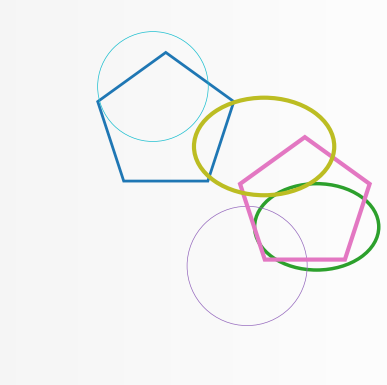[{"shape": "pentagon", "thickness": 2, "radius": 0.92, "center": [0.428, 0.679]}, {"shape": "oval", "thickness": 2.5, "radius": 0.8, "center": [0.817, 0.411]}, {"shape": "circle", "thickness": 0.5, "radius": 0.77, "center": [0.638, 0.309]}, {"shape": "pentagon", "thickness": 3, "radius": 0.88, "center": [0.787, 0.468]}, {"shape": "oval", "thickness": 3, "radius": 0.91, "center": [0.682, 0.62]}, {"shape": "circle", "thickness": 0.5, "radius": 0.71, "center": [0.395, 0.775]}]